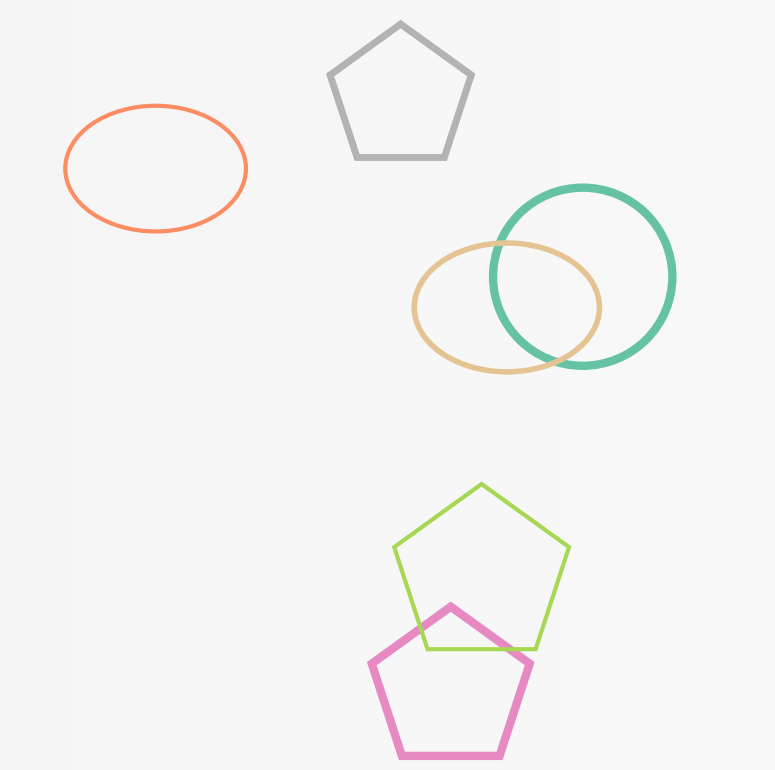[{"shape": "circle", "thickness": 3, "radius": 0.58, "center": [0.752, 0.641]}, {"shape": "oval", "thickness": 1.5, "radius": 0.58, "center": [0.201, 0.781]}, {"shape": "pentagon", "thickness": 3, "radius": 0.54, "center": [0.582, 0.105]}, {"shape": "pentagon", "thickness": 1.5, "radius": 0.59, "center": [0.621, 0.253]}, {"shape": "oval", "thickness": 2, "radius": 0.6, "center": [0.654, 0.601]}, {"shape": "pentagon", "thickness": 2.5, "radius": 0.48, "center": [0.517, 0.873]}]